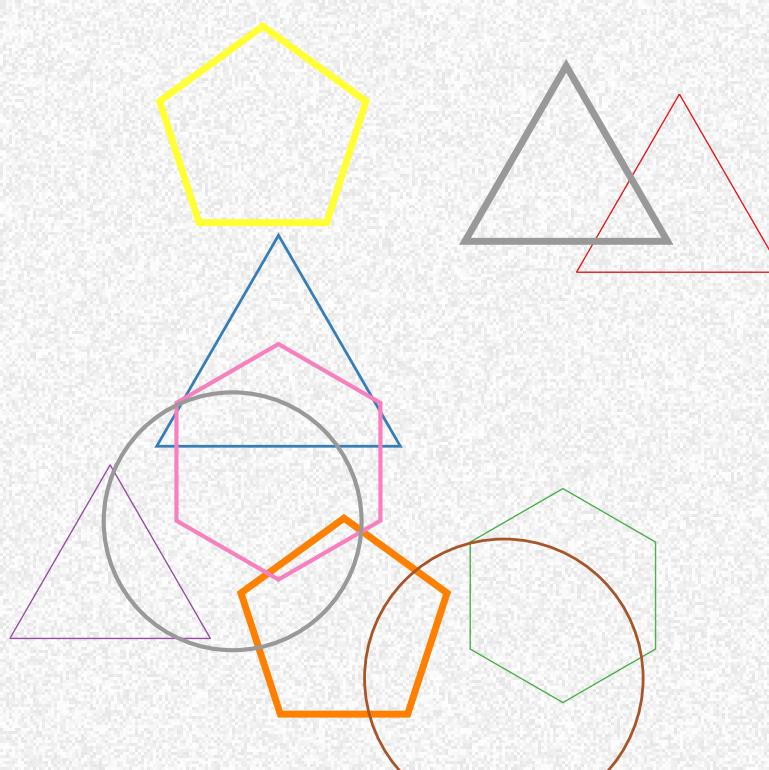[{"shape": "triangle", "thickness": 0.5, "radius": 0.77, "center": [0.882, 0.724]}, {"shape": "triangle", "thickness": 1, "radius": 0.91, "center": [0.362, 0.512]}, {"shape": "hexagon", "thickness": 0.5, "radius": 0.69, "center": [0.731, 0.227]}, {"shape": "triangle", "thickness": 0.5, "radius": 0.75, "center": [0.143, 0.246]}, {"shape": "pentagon", "thickness": 2.5, "radius": 0.7, "center": [0.447, 0.186]}, {"shape": "pentagon", "thickness": 2.5, "radius": 0.7, "center": [0.341, 0.825]}, {"shape": "circle", "thickness": 1, "radius": 0.9, "center": [0.654, 0.119]}, {"shape": "hexagon", "thickness": 1.5, "radius": 0.76, "center": [0.362, 0.4]}, {"shape": "triangle", "thickness": 2.5, "radius": 0.76, "center": [0.735, 0.763]}, {"shape": "circle", "thickness": 1.5, "radius": 0.84, "center": [0.302, 0.323]}]